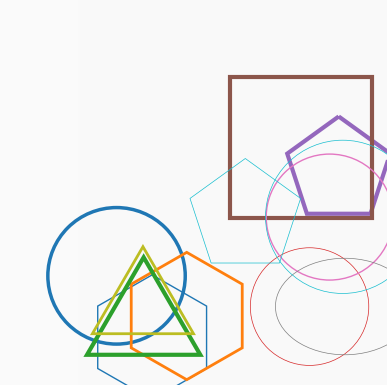[{"shape": "hexagon", "thickness": 1, "radius": 0.81, "center": [0.393, 0.124]}, {"shape": "circle", "thickness": 2.5, "radius": 0.89, "center": [0.301, 0.284]}, {"shape": "hexagon", "thickness": 2, "radius": 0.83, "center": [0.482, 0.179]}, {"shape": "triangle", "thickness": 3, "radius": 0.84, "center": [0.371, 0.163]}, {"shape": "circle", "thickness": 0.5, "radius": 0.76, "center": [0.799, 0.204]}, {"shape": "pentagon", "thickness": 3, "radius": 0.7, "center": [0.874, 0.558]}, {"shape": "square", "thickness": 3, "radius": 0.92, "center": [0.777, 0.616]}, {"shape": "circle", "thickness": 1, "radius": 0.82, "center": [0.851, 0.436]}, {"shape": "oval", "thickness": 0.5, "radius": 0.9, "center": [0.89, 0.204]}, {"shape": "triangle", "thickness": 2, "radius": 0.75, "center": [0.369, 0.209]}, {"shape": "circle", "thickness": 0.5, "radius": 1.0, "center": [0.884, 0.437]}, {"shape": "pentagon", "thickness": 0.5, "radius": 0.75, "center": [0.633, 0.438]}]